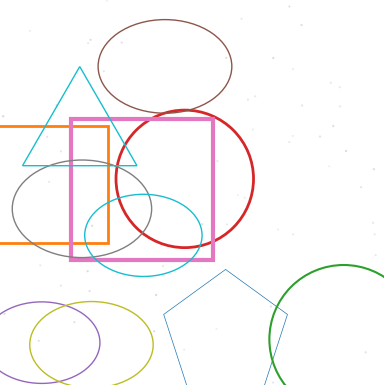[{"shape": "pentagon", "thickness": 0.5, "radius": 0.85, "center": [0.586, 0.131]}, {"shape": "square", "thickness": 2, "radius": 0.76, "center": [0.127, 0.521]}, {"shape": "circle", "thickness": 1.5, "radius": 0.97, "center": [0.893, 0.119]}, {"shape": "circle", "thickness": 2, "radius": 0.89, "center": [0.48, 0.535]}, {"shape": "oval", "thickness": 1, "radius": 0.76, "center": [0.108, 0.11]}, {"shape": "oval", "thickness": 1, "radius": 0.87, "center": [0.428, 0.828]}, {"shape": "square", "thickness": 3, "radius": 0.92, "center": [0.369, 0.508]}, {"shape": "oval", "thickness": 1, "radius": 0.91, "center": [0.213, 0.458]}, {"shape": "oval", "thickness": 1, "radius": 0.8, "center": [0.238, 0.105]}, {"shape": "oval", "thickness": 1, "radius": 0.76, "center": [0.372, 0.389]}, {"shape": "triangle", "thickness": 1, "radius": 0.86, "center": [0.207, 0.655]}]